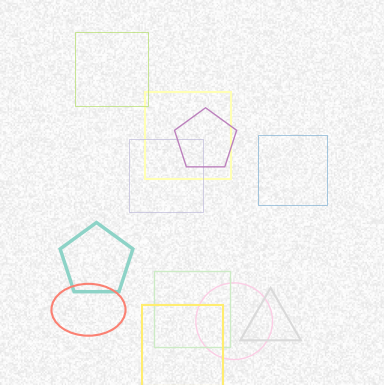[{"shape": "pentagon", "thickness": 2.5, "radius": 0.5, "center": [0.251, 0.323]}, {"shape": "square", "thickness": 1.5, "radius": 0.56, "center": [0.489, 0.649]}, {"shape": "square", "thickness": 0.5, "radius": 0.48, "center": [0.431, 0.544]}, {"shape": "oval", "thickness": 1.5, "radius": 0.48, "center": [0.23, 0.195]}, {"shape": "square", "thickness": 0.5, "radius": 0.45, "center": [0.76, 0.558]}, {"shape": "square", "thickness": 0.5, "radius": 0.48, "center": [0.289, 0.821]}, {"shape": "circle", "thickness": 1, "radius": 0.5, "center": [0.608, 0.166]}, {"shape": "triangle", "thickness": 1.5, "radius": 0.45, "center": [0.703, 0.161]}, {"shape": "pentagon", "thickness": 1, "radius": 0.42, "center": [0.534, 0.635]}, {"shape": "square", "thickness": 1, "radius": 0.49, "center": [0.499, 0.198]}, {"shape": "square", "thickness": 1.5, "radius": 0.52, "center": [0.474, 0.103]}]